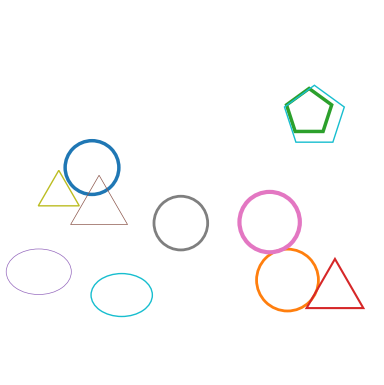[{"shape": "circle", "thickness": 2.5, "radius": 0.35, "center": [0.239, 0.565]}, {"shape": "circle", "thickness": 2, "radius": 0.4, "center": [0.747, 0.273]}, {"shape": "pentagon", "thickness": 2.5, "radius": 0.31, "center": [0.803, 0.708]}, {"shape": "triangle", "thickness": 1.5, "radius": 0.43, "center": [0.87, 0.242]}, {"shape": "oval", "thickness": 0.5, "radius": 0.42, "center": [0.101, 0.294]}, {"shape": "triangle", "thickness": 0.5, "radius": 0.43, "center": [0.257, 0.459]}, {"shape": "circle", "thickness": 3, "radius": 0.39, "center": [0.7, 0.423]}, {"shape": "circle", "thickness": 2, "radius": 0.35, "center": [0.47, 0.421]}, {"shape": "triangle", "thickness": 1, "radius": 0.31, "center": [0.153, 0.496]}, {"shape": "pentagon", "thickness": 1, "radius": 0.41, "center": [0.817, 0.697]}, {"shape": "oval", "thickness": 1, "radius": 0.4, "center": [0.316, 0.234]}]